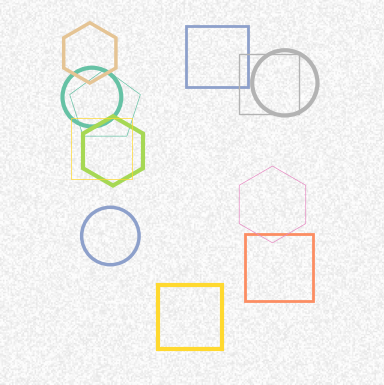[{"shape": "pentagon", "thickness": 0.5, "radius": 0.48, "center": [0.273, 0.724]}, {"shape": "circle", "thickness": 3, "radius": 0.38, "center": [0.239, 0.748]}, {"shape": "square", "thickness": 2, "radius": 0.44, "center": [0.725, 0.305]}, {"shape": "square", "thickness": 2, "radius": 0.4, "center": [0.564, 0.853]}, {"shape": "circle", "thickness": 2.5, "radius": 0.37, "center": [0.287, 0.387]}, {"shape": "hexagon", "thickness": 0.5, "radius": 0.5, "center": [0.708, 0.469]}, {"shape": "hexagon", "thickness": 3, "radius": 0.45, "center": [0.294, 0.608]}, {"shape": "square", "thickness": 3, "radius": 0.41, "center": [0.493, 0.178]}, {"shape": "square", "thickness": 0.5, "radius": 0.4, "center": [0.263, 0.614]}, {"shape": "hexagon", "thickness": 2.5, "radius": 0.39, "center": [0.233, 0.863]}, {"shape": "circle", "thickness": 3, "radius": 0.42, "center": [0.74, 0.785]}, {"shape": "square", "thickness": 1, "radius": 0.39, "center": [0.7, 0.781]}]